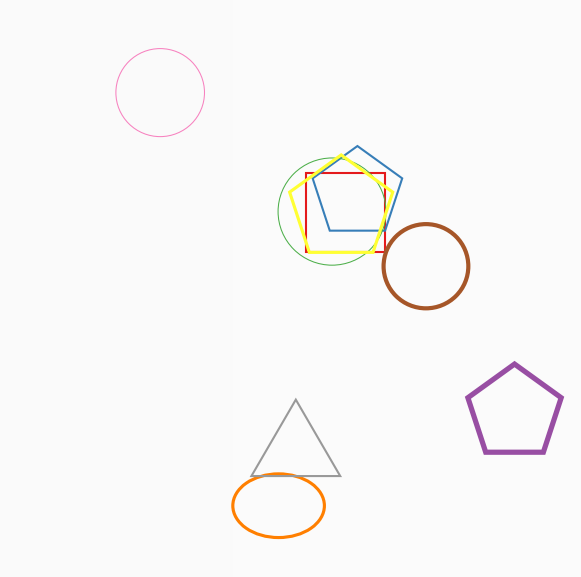[{"shape": "square", "thickness": 1, "radius": 0.34, "center": [0.594, 0.631]}, {"shape": "pentagon", "thickness": 1, "radius": 0.4, "center": [0.615, 0.665]}, {"shape": "circle", "thickness": 0.5, "radius": 0.46, "center": [0.571, 0.633]}, {"shape": "pentagon", "thickness": 2.5, "radius": 0.42, "center": [0.885, 0.284]}, {"shape": "oval", "thickness": 1.5, "radius": 0.39, "center": [0.479, 0.123]}, {"shape": "pentagon", "thickness": 1.5, "radius": 0.47, "center": [0.587, 0.638]}, {"shape": "circle", "thickness": 2, "radius": 0.36, "center": [0.733, 0.538]}, {"shape": "circle", "thickness": 0.5, "radius": 0.38, "center": [0.276, 0.839]}, {"shape": "triangle", "thickness": 1, "radius": 0.44, "center": [0.509, 0.219]}]